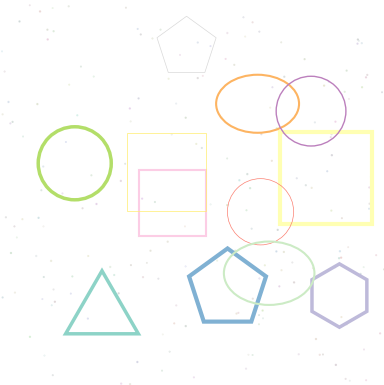[{"shape": "triangle", "thickness": 2.5, "radius": 0.55, "center": [0.265, 0.188]}, {"shape": "square", "thickness": 3, "radius": 0.6, "center": [0.847, 0.538]}, {"shape": "hexagon", "thickness": 2.5, "radius": 0.41, "center": [0.882, 0.232]}, {"shape": "circle", "thickness": 0.5, "radius": 0.43, "center": [0.677, 0.45]}, {"shape": "pentagon", "thickness": 3, "radius": 0.53, "center": [0.591, 0.25]}, {"shape": "oval", "thickness": 1.5, "radius": 0.54, "center": [0.669, 0.73]}, {"shape": "circle", "thickness": 2.5, "radius": 0.47, "center": [0.194, 0.576]}, {"shape": "square", "thickness": 1.5, "radius": 0.43, "center": [0.448, 0.473]}, {"shape": "pentagon", "thickness": 0.5, "radius": 0.4, "center": [0.485, 0.877]}, {"shape": "circle", "thickness": 1, "radius": 0.45, "center": [0.808, 0.711]}, {"shape": "oval", "thickness": 1.5, "radius": 0.59, "center": [0.699, 0.29]}, {"shape": "square", "thickness": 0.5, "radius": 0.51, "center": [0.433, 0.553]}]